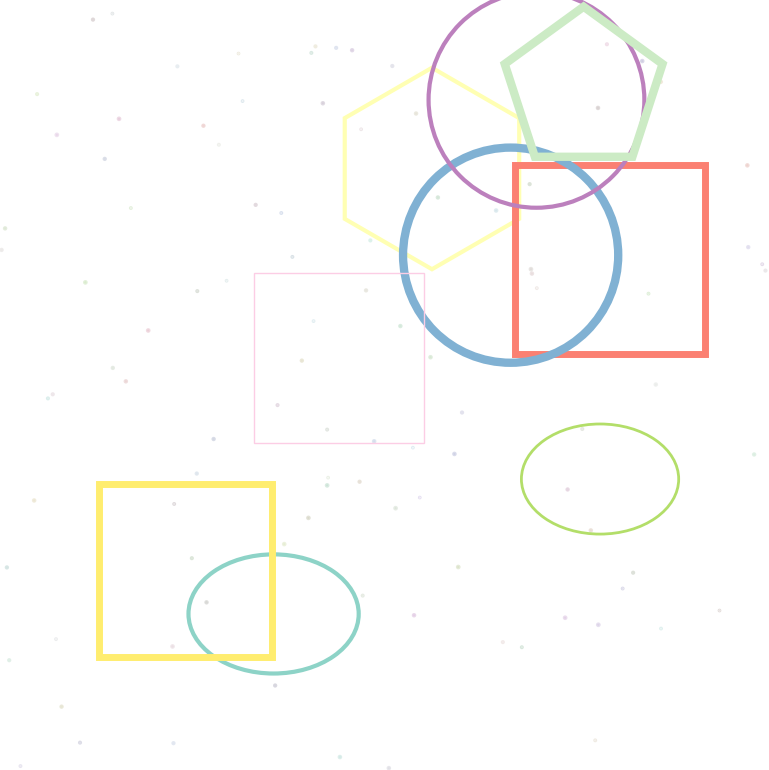[{"shape": "oval", "thickness": 1.5, "radius": 0.55, "center": [0.355, 0.203]}, {"shape": "hexagon", "thickness": 1.5, "radius": 0.65, "center": [0.561, 0.781]}, {"shape": "square", "thickness": 2.5, "radius": 0.61, "center": [0.792, 0.663]}, {"shape": "circle", "thickness": 3, "radius": 0.7, "center": [0.663, 0.669]}, {"shape": "oval", "thickness": 1, "radius": 0.51, "center": [0.779, 0.378]}, {"shape": "square", "thickness": 0.5, "radius": 0.55, "center": [0.44, 0.535]}, {"shape": "circle", "thickness": 1.5, "radius": 0.7, "center": [0.697, 0.87]}, {"shape": "pentagon", "thickness": 3, "radius": 0.54, "center": [0.758, 0.884]}, {"shape": "square", "thickness": 2.5, "radius": 0.56, "center": [0.241, 0.259]}]